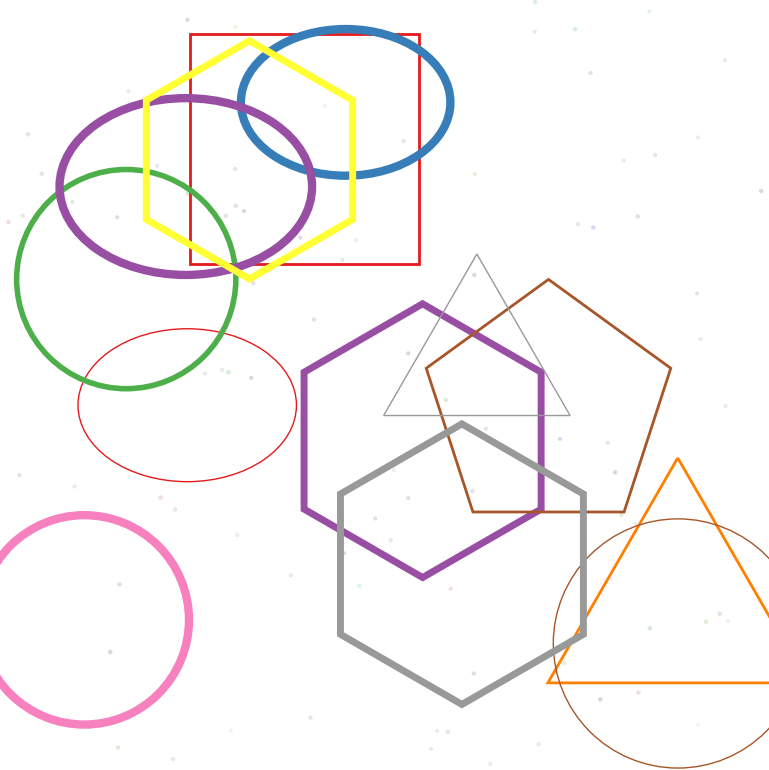[{"shape": "square", "thickness": 1, "radius": 0.74, "center": [0.395, 0.806]}, {"shape": "oval", "thickness": 0.5, "radius": 0.71, "center": [0.243, 0.474]}, {"shape": "oval", "thickness": 3, "radius": 0.68, "center": [0.449, 0.867]}, {"shape": "circle", "thickness": 2, "radius": 0.71, "center": [0.164, 0.638]}, {"shape": "hexagon", "thickness": 2.5, "radius": 0.89, "center": [0.549, 0.428]}, {"shape": "oval", "thickness": 3, "radius": 0.82, "center": [0.241, 0.758]}, {"shape": "triangle", "thickness": 1, "radius": 0.97, "center": [0.88, 0.211]}, {"shape": "hexagon", "thickness": 2.5, "radius": 0.77, "center": [0.324, 0.792]}, {"shape": "circle", "thickness": 0.5, "radius": 0.81, "center": [0.88, 0.164]}, {"shape": "pentagon", "thickness": 1, "radius": 0.83, "center": [0.712, 0.47]}, {"shape": "circle", "thickness": 3, "radius": 0.68, "center": [0.109, 0.195]}, {"shape": "triangle", "thickness": 0.5, "radius": 0.7, "center": [0.619, 0.53]}, {"shape": "hexagon", "thickness": 2.5, "radius": 0.91, "center": [0.6, 0.267]}]